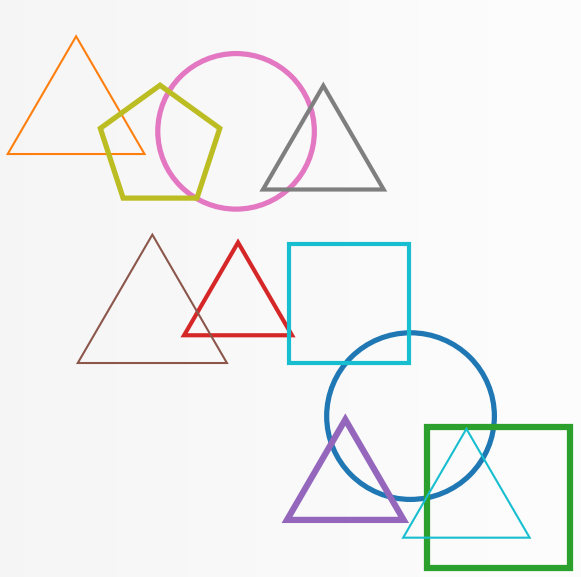[{"shape": "circle", "thickness": 2.5, "radius": 0.72, "center": [0.706, 0.279]}, {"shape": "triangle", "thickness": 1, "radius": 0.68, "center": [0.131, 0.8]}, {"shape": "square", "thickness": 3, "radius": 0.61, "center": [0.858, 0.138]}, {"shape": "triangle", "thickness": 2, "radius": 0.54, "center": [0.41, 0.472]}, {"shape": "triangle", "thickness": 3, "radius": 0.58, "center": [0.594, 0.157]}, {"shape": "triangle", "thickness": 1, "radius": 0.74, "center": [0.262, 0.445]}, {"shape": "circle", "thickness": 2.5, "radius": 0.67, "center": [0.406, 0.772]}, {"shape": "triangle", "thickness": 2, "radius": 0.6, "center": [0.556, 0.731]}, {"shape": "pentagon", "thickness": 2.5, "radius": 0.54, "center": [0.275, 0.744]}, {"shape": "square", "thickness": 2, "radius": 0.51, "center": [0.601, 0.474]}, {"shape": "triangle", "thickness": 1, "radius": 0.63, "center": [0.802, 0.131]}]